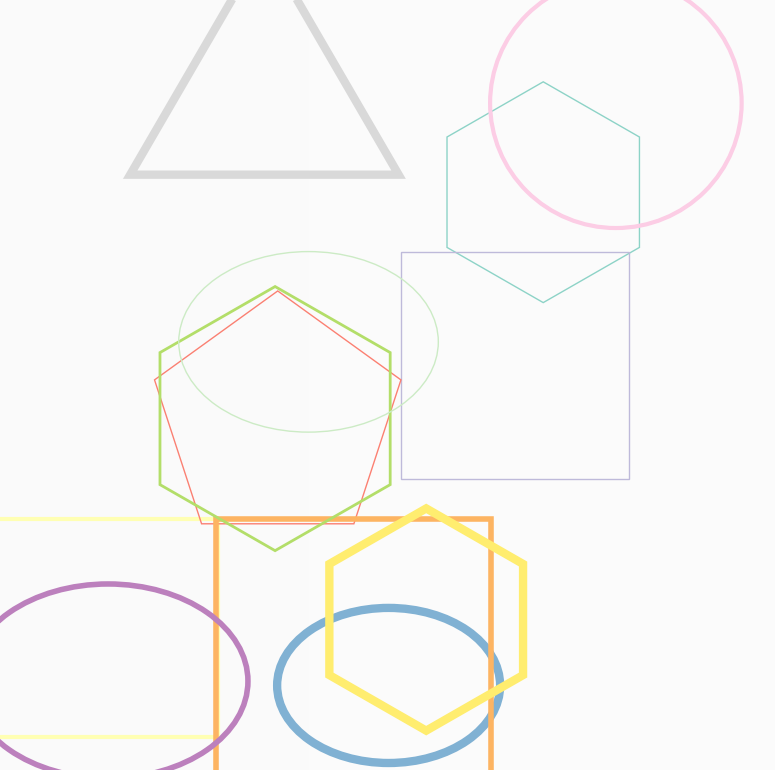[{"shape": "hexagon", "thickness": 0.5, "radius": 0.72, "center": [0.701, 0.75]}, {"shape": "square", "thickness": 1.5, "radius": 0.71, "center": [0.139, 0.185]}, {"shape": "square", "thickness": 0.5, "radius": 0.74, "center": [0.665, 0.525]}, {"shape": "pentagon", "thickness": 0.5, "radius": 0.84, "center": [0.358, 0.455]}, {"shape": "oval", "thickness": 3, "radius": 0.72, "center": [0.501, 0.11]}, {"shape": "square", "thickness": 2, "radius": 0.89, "center": [0.456, 0.148]}, {"shape": "hexagon", "thickness": 1, "radius": 0.86, "center": [0.355, 0.456]}, {"shape": "circle", "thickness": 1.5, "radius": 0.81, "center": [0.795, 0.866]}, {"shape": "triangle", "thickness": 3, "radius": 1.0, "center": [0.341, 0.873]}, {"shape": "oval", "thickness": 2, "radius": 0.9, "center": [0.14, 0.115]}, {"shape": "oval", "thickness": 0.5, "radius": 0.84, "center": [0.398, 0.556]}, {"shape": "hexagon", "thickness": 3, "radius": 0.72, "center": [0.55, 0.195]}]